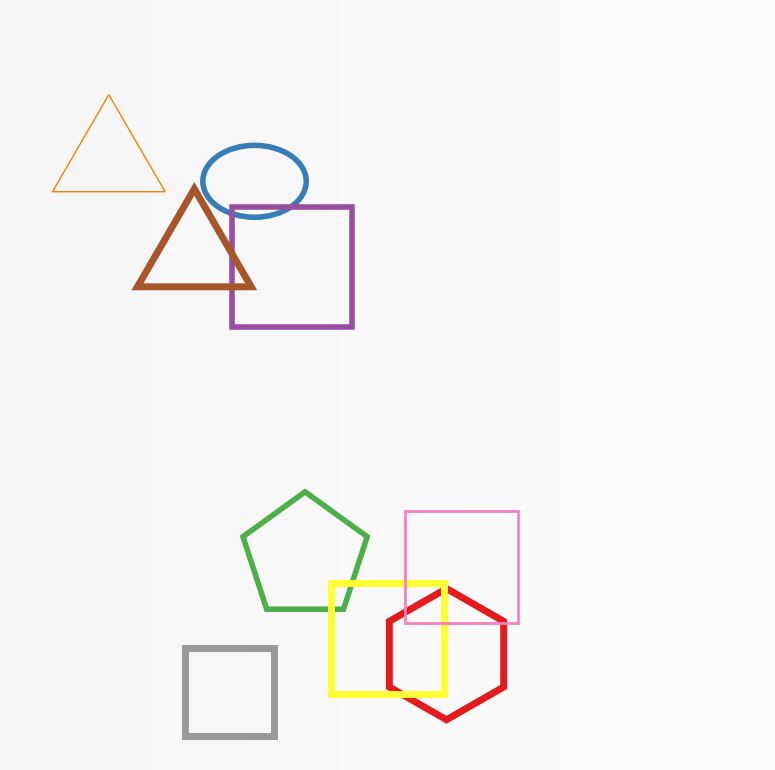[{"shape": "hexagon", "thickness": 2.5, "radius": 0.43, "center": [0.576, 0.15]}, {"shape": "oval", "thickness": 2, "radius": 0.33, "center": [0.328, 0.765]}, {"shape": "pentagon", "thickness": 2, "radius": 0.42, "center": [0.394, 0.277]}, {"shape": "square", "thickness": 2, "radius": 0.39, "center": [0.377, 0.653]}, {"shape": "triangle", "thickness": 0.5, "radius": 0.42, "center": [0.14, 0.793]}, {"shape": "square", "thickness": 2.5, "radius": 0.36, "center": [0.5, 0.171]}, {"shape": "triangle", "thickness": 2.5, "radius": 0.42, "center": [0.251, 0.67]}, {"shape": "square", "thickness": 1, "radius": 0.36, "center": [0.596, 0.264]}, {"shape": "square", "thickness": 2.5, "radius": 0.29, "center": [0.296, 0.101]}]